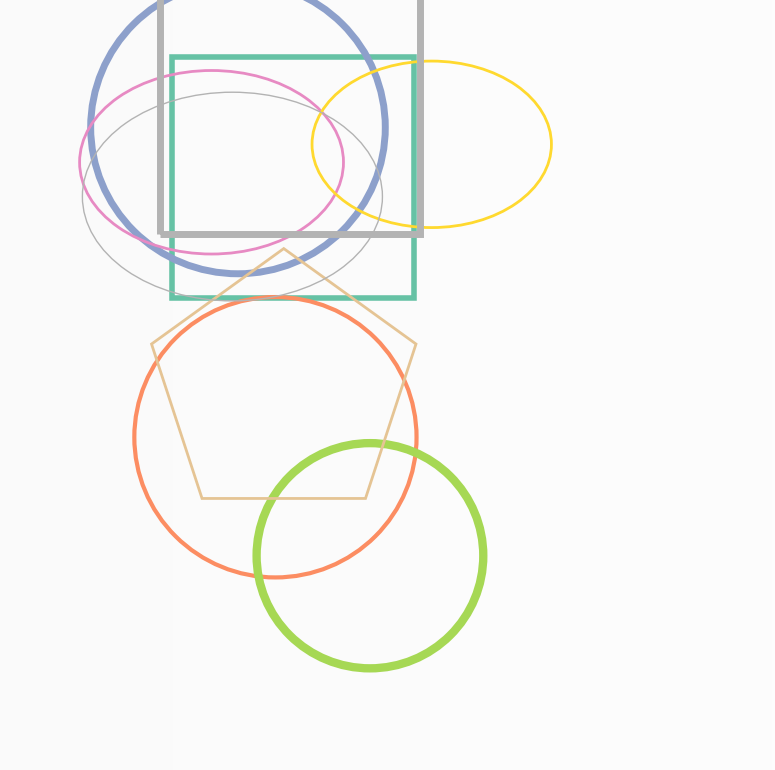[{"shape": "square", "thickness": 2, "radius": 0.78, "center": [0.378, 0.77]}, {"shape": "circle", "thickness": 1.5, "radius": 0.91, "center": [0.355, 0.432]}, {"shape": "circle", "thickness": 2.5, "radius": 0.95, "center": [0.307, 0.835]}, {"shape": "oval", "thickness": 1, "radius": 0.85, "center": [0.273, 0.789]}, {"shape": "circle", "thickness": 3, "radius": 0.73, "center": [0.477, 0.278]}, {"shape": "oval", "thickness": 1, "radius": 0.77, "center": [0.557, 0.813]}, {"shape": "pentagon", "thickness": 1, "radius": 0.9, "center": [0.366, 0.498]}, {"shape": "square", "thickness": 2.5, "radius": 0.84, "center": [0.374, 0.864]}, {"shape": "oval", "thickness": 0.5, "radius": 0.97, "center": [0.3, 0.745]}]